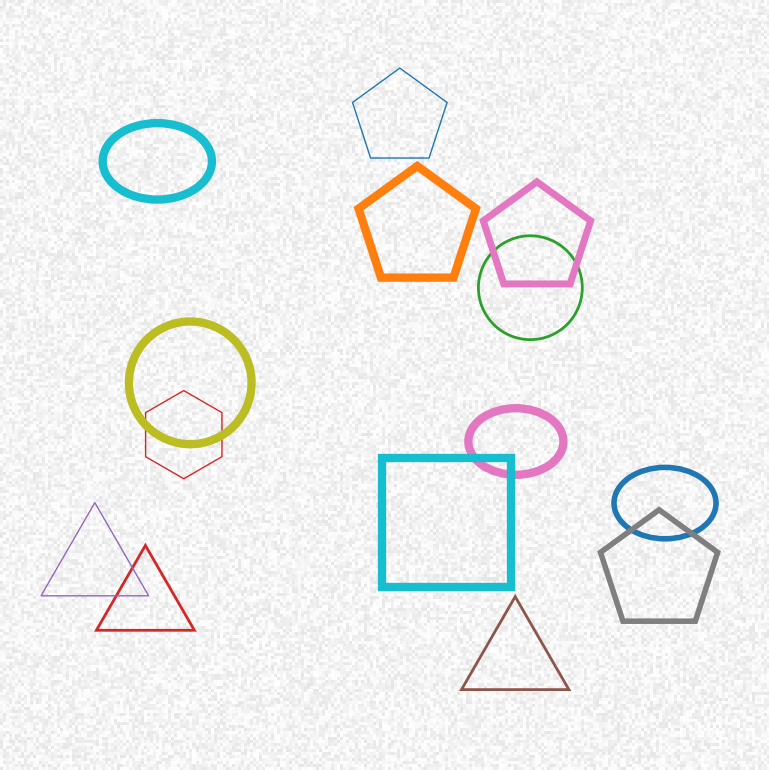[{"shape": "pentagon", "thickness": 0.5, "radius": 0.32, "center": [0.519, 0.847]}, {"shape": "oval", "thickness": 2, "radius": 0.33, "center": [0.864, 0.347]}, {"shape": "pentagon", "thickness": 3, "radius": 0.4, "center": [0.542, 0.704]}, {"shape": "circle", "thickness": 1, "radius": 0.34, "center": [0.689, 0.626]}, {"shape": "triangle", "thickness": 1, "radius": 0.37, "center": [0.189, 0.218]}, {"shape": "hexagon", "thickness": 0.5, "radius": 0.29, "center": [0.239, 0.436]}, {"shape": "triangle", "thickness": 0.5, "radius": 0.4, "center": [0.123, 0.267]}, {"shape": "triangle", "thickness": 1, "radius": 0.4, "center": [0.669, 0.145]}, {"shape": "oval", "thickness": 3, "radius": 0.31, "center": [0.67, 0.427]}, {"shape": "pentagon", "thickness": 2.5, "radius": 0.37, "center": [0.697, 0.691]}, {"shape": "pentagon", "thickness": 2, "radius": 0.4, "center": [0.856, 0.258]}, {"shape": "circle", "thickness": 3, "radius": 0.4, "center": [0.247, 0.503]}, {"shape": "oval", "thickness": 3, "radius": 0.35, "center": [0.204, 0.79]}, {"shape": "square", "thickness": 3, "radius": 0.42, "center": [0.58, 0.321]}]